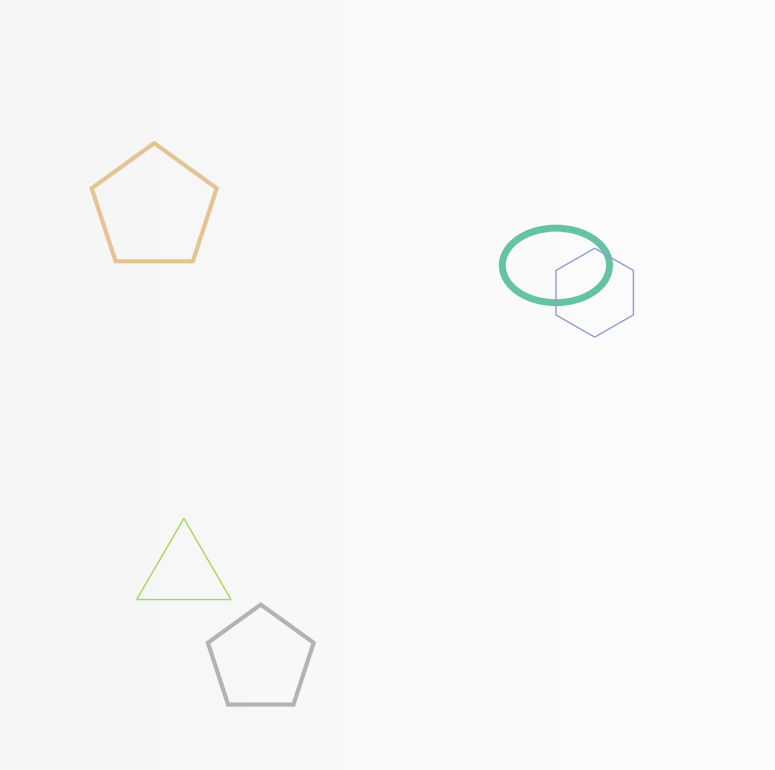[{"shape": "oval", "thickness": 2.5, "radius": 0.35, "center": [0.717, 0.655]}, {"shape": "hexagon", "thickness": 0.5, "radius": 0.29, "center": [0.767, 0.62]}, {"shape": "triangle", "thickness": 0.5, "radius": 0.35, "center": [0.237, 0.256]}, {"shape": "pentagon", "thickness": 1.5, "radius": 0.42, "center": [0.199, 0.729]}, {"shape": "pentagon", "thickness": 1.5, "radius": 0.36, "center": [0.336, 0.143]}]